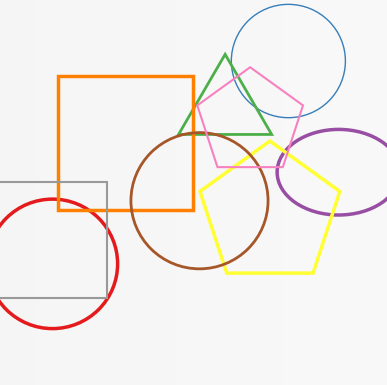[{"shape": "circle", "thickness": 2.5, "radius": 0.84, "center": [0.135, 0.315]}, {"shape": "circle", "thickness": 1, "radius": 0.74, "center": [0.744, 0.842]}, {"shape": "triangle", "thickness": 2, "radius": 0.69, "center": [0.581, 0.72]}, {"shape": "oval", "thickness": 2.5, "radius": 0.79, "center": [0.874, 0.553]}, {"shape": "square", "thickness": 2.5, "radius": 0.87, "center": [0.324, 0.629]}, {"shape": "pentagon", "thickness": 2.5, "radius": 0.95, "center": [0.697, 0.444]}, {"shape": "circle", "thickness": 2, "radius": 0.88, "center": [0.515, 0.479]}, {"shape": "pentagon", "thickness": 1.5, "radius": 0.72, "center": [0.646, 0.682]}, {"shape": "square", "thickness": 1.5, "radius": 0.76, "center": [0.125, 0.377]}]